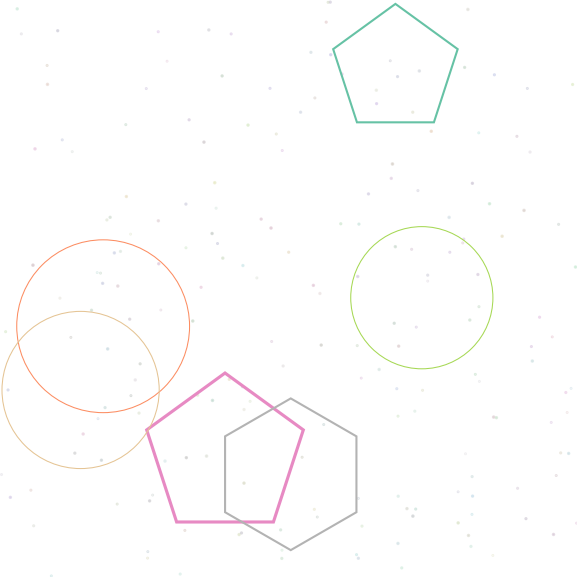[{"shape": "pentagon", "thickness": 1, "radius": 0.57, "center": [0.685, 0.879]}, {"shape": "circle", "thickness": 0.5, "radius": 0.75, "center": [0.179, 0.434]}, {"shape": "pentagon", "thickness": 1.5, "radius": 0.71, "center": [0.39, 0.211]}, {"shape": "circle", "thickness": 0.5, "radius": 0.62, "center": [0.73, 0.484]}, {"shape": "circle", "thickness": 0.5, "radius": 0.68, "center": [0.14, 0.324]}, {"shape": "hexagon", "thickness": 1, "radius": 0.66, "center": [0.503, 0.178]}]